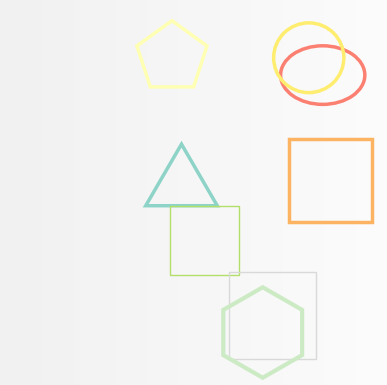[{"shape": "triangle", "thickness": 2.5, "radius": 0.53, "center": [0.468, 0.519]}, {"shape": "pentagon", "thickness": 2.5, "radius": 0.48, "center": [0.444, 0.851]}, {"shape": "oval", "thickness": 2.5, "radius": 0.54, "center": [0.833, 0.805]}, {"shape": "square", "thickness": 2.5, "radius": 0.54, "center": [0.853, 0.531]}, {"shape": "square", "thickness": 1, "radius": 0.45, "center": [0.527, 0.375]}, {"shape": "square", "thickness": 1, "radius": 0.56, "center": [0.704, 0.181]}, {"shape": "hexagon", "thickness": 3, "radius": 0.59, "center": [0.678, 0.136]}, {"shape": "circle", "thickness": 2.5, "radius": 0.45, "center": [0.797, 0.85]}]